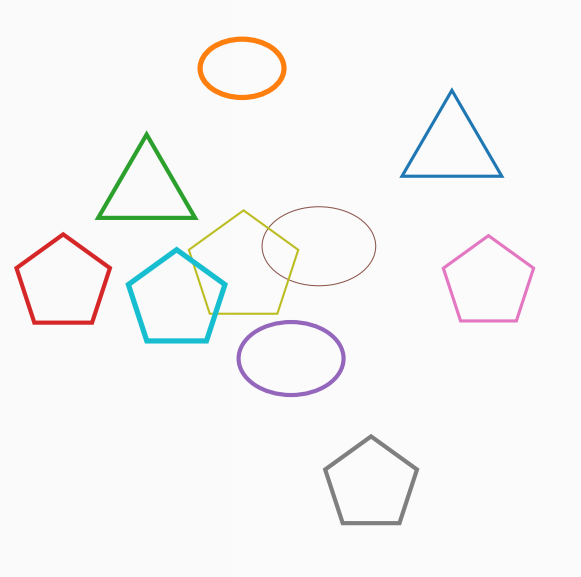[{"shape": "triangle", "thickness": 1.5, "radius": 0.5, "center": [0.777, 0.744]}, {"shape": "oval", "thickness": 2.5, "radius": 0.36, "center": [0.416, 0.881]}, {"shape": "triangle", "thickness": 2, "radius": 0.48, "center": [0.252, 0.67]}, {"shape": "pentagon", "thickness": 2, "radius": 0.42, "center": [0.109, 0.509]}, {"shape": "oval", "thickness": 2, "radius": 0.45, "center": [0.501, 0.378]}, {"shape": "oval", "thickness": 0.5, "radius": 0.49, "center": [0.549, 0.573]}, {"shape": "pentagon", "thickness": 1.5, "radius": 0.41, "center": [0.84, 0.509]}, {"shape": "pentagon", "thickness": 2, "radius": 0.42, "center": [0.638, 0.16]}, {"shape": "pentagon", "thickness": 1, "radius": 0.49, "center": [0.419, 0.536]}, {"shape": "pentagon", "thickness": 2.5, "radius": 0.44, "center": [0.304, 0.479]}]